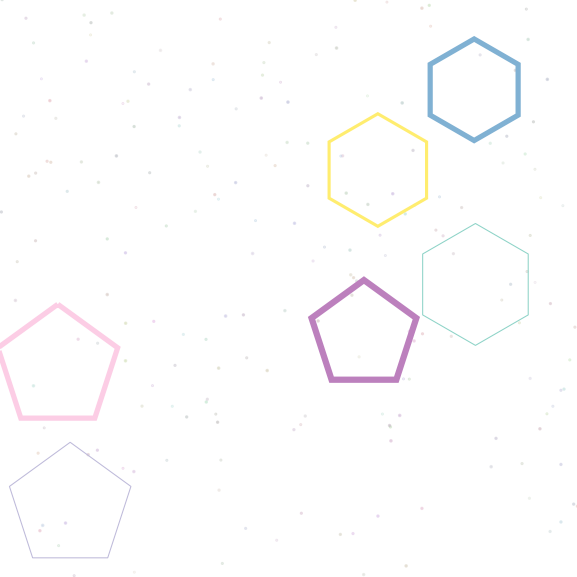[{"shape": "hexagon", "thickness": 0.5, "radius": 0.53, "center": [0.823, 0.507]}, {"shape": "pentagon", "thickness": 0.5, "radius": 0.55, "center": [0.122, 0.123]}, {"shape": "hexagon", "thickness": 2.5, "radius": 0.44, "center": [0.821, 0.844]}, {"shape": "pentagon", "thickness": 2.5, "radius": 0.54, "center": [0.1, 0.363]}, {"shape": "pentagon", "thickness": 3, "radius": 0.48, "center": [0.63, 0.419]}, {"shape": "hexagon", "thickness": 1.5, "radius": 0.49, "center": [0.654, 0.705]}]